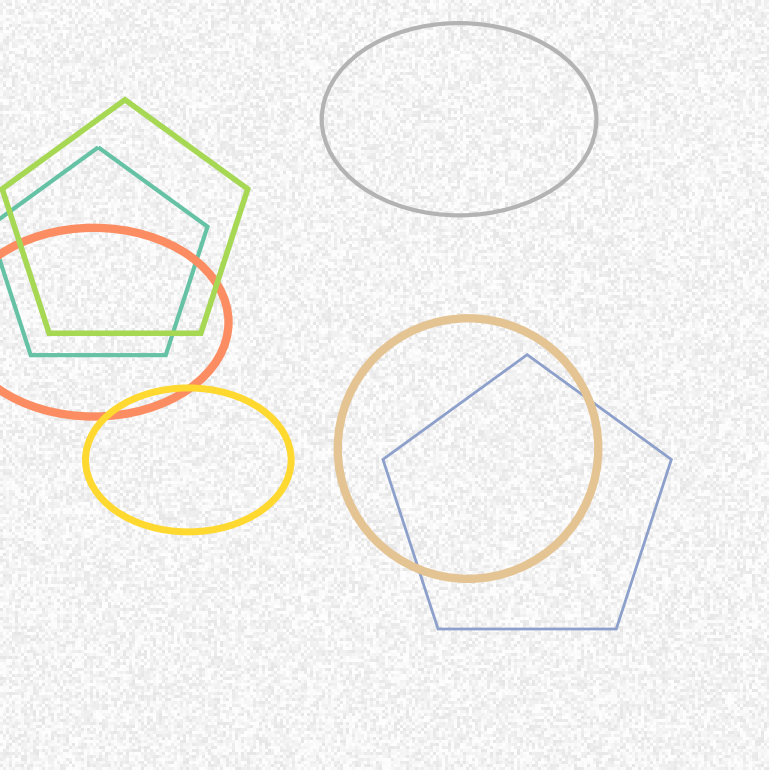[{"shape": "pentagon", "thickness": 1.5, "radius": 0.75, "center": [0.128, 0.659]}, {"shape": "oval", "thickness": 3, "radius": 0.88, "center": [0.122, 0.582]}, {"shape": "pentagon", "thickness": 1, "radius": 0.98, "center": [0.685, 0.342]}, {"shape": "pentagon", "thickness": 2, "radius": 0.84, "center": [0.162, 0.703]}, {"shape": "oval", "thickness": 2.5, "radius": 0.67, "center": [0.245, 0.403]}, {"shape": "circle", "thickness": 3, "radius": 0.85, "center": [0.608, 0.417]}, {"shape": "oval", "thickness": 1.5, "radius": 0.89, "center": [0.596, 0.845]}]